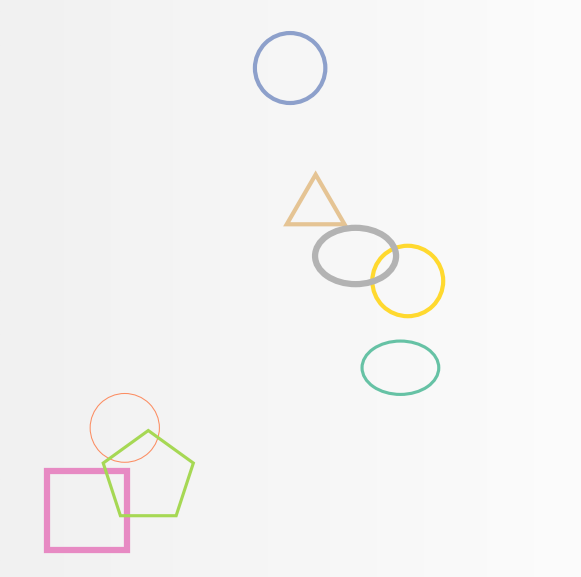[{"shape": "oval", "thickness": 1.5, "radius": 0.33, "center": [0.689, 0.362]}, {"shape": "circle", "thickness": 0.5, "radius": 0.3, "center": [0.215, 0.258]}, {"shape": "circle", "thickness": 2, "radius": 0.3, "center": [0.499, 0.881]}, {"shape": "square", "thickness": 3, "radius": 0.34, "center": [0.15, 0.115]}, {"shape": "pentagon", "thickness": 1.5, "radius": 0.41, "center": [0.255, 0.172]}, {"shape": "circle", "thickness": 2, "radius": 0.3, "center": [0.702, 0.513]}, {"shape": "triangle", "thickness": 2, "radius": 0.29, "center": [0.543, 0.639]}, {"shape": "oval", "thickness": 3, "radius": 0.35, "center": [0.612, 0.556]}]